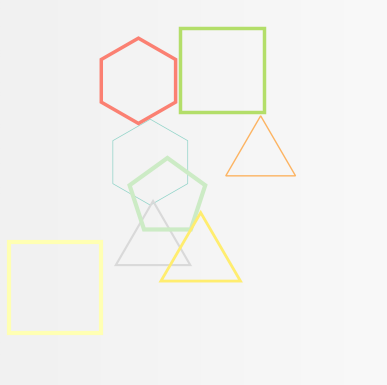[{"shape": "hexagon", "thickness": 0.5, "radius": 0.56, "center": [0.388, 0.579]}, {"shape": "square", "thickness": 3, "radius": 0.59, "center": [0.141, 0.254]}, {"shape": "hexagon", "thickness": 2.5, "radius": 0.55, "center": [0.357, 0.79]}, {"shape": "triangle", "thickness": 1, "radius": 0.52, "center": [0.673, 0.595]}, {"shape": "square", "thickness": 2.5, "radius": 0.54, "center": [0.574, 0.818]}, {"shape": "triangle", "thickness": 1.5, "radius": 0.55, "center": [0.395, 0.367]}, {"shape": "pentagon", "thickness": 3, "radius": 0.51, "center": [0.432, 0.487]}, {"shape": "triangle", "thickness": 2, "radius": 0.59, "center": [0.518, 0.329]}]